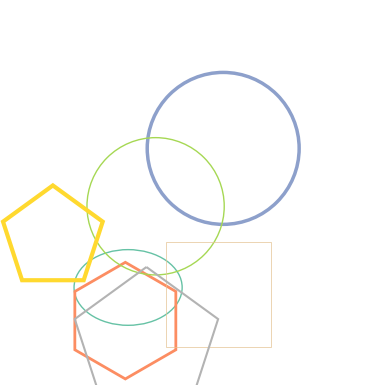[{"shape": "oval", "thickness": 1, "radius": 0.7, "center": [0.333, 0.253]}, {"shape": "hexagon", "thickness": 2, "radius": 0.76, "center": [0.326, 0.167]}, {"shape": "circle", "thickness": 2.5, "radius": 0.99, "center": [0.58, 0.615]}, {"shape": "circle", "thickness": 1, "radius": 0.89, "center": [0.404, 0.464]}, {"shape": "pentagon", "thickness": 3, "radius": 0.68, "center": [0.137, 0.382]}, {"shape": "square", "thickness": 0.5, "radius": 0.68, "center": [0.568, 0.235]}, {"shape": "pentagon", "thickness": 1.5, "radius": 0.98, "center": [0.38, 0.111]}]